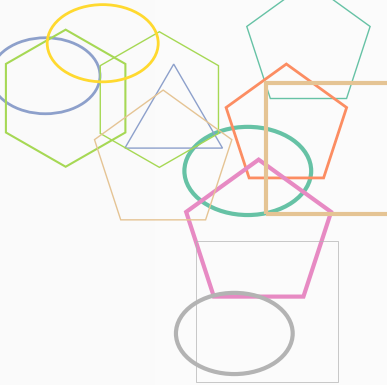[{"shape": "oval", "thickness": 3, "radius": 0.82, "center": [0.639, 0.556]}, {"shape": "pentagon", "thickness": 1, "radius": 0.84, "center": [0.796, 0.88]}, {"shape": "pentagon", "thickness": 2, "radius": 0.82, "center": [0.739, 0.67]}, {"shape": "oval", "thickness": 2, "radius": 0.7, "center": [0.117, 0.803]}, {"shape": "triangle", "thickness": 1, "radius": 0.73, "center": [0.448, 0.688]}, {"shape": "pentagon", "thickness": 3, "radius": 0.98, "center": [0.667, 0.389]}, {"shape": "hexagon", "thickness": 1, "radius": 0.88, "center": [0.411, 0.741]}, {"shape": "hexagon", "thickness": 1.5, "radius": 0.89, "center": [0.169, 0.745]}, {"shape": "oval", "thickness": 2, "radius": 0.72, "center": [0.265, 0.888]}, {"shape": "square", "thickness": 3, "radius": 0.85, "center": [0.855, 0.615]}, {"shape": "pentagon", "thickness": 1, "radius": 0.93, "center": [0.421, 0.58]}, {"shape": "oval", "thickness": 3, "radius": 0.75, "center": [0.605, 0.134]}, {"shape": "square", "thickness": 0.5, "radius": 0.91, "center": [0.688, 0.191]}]